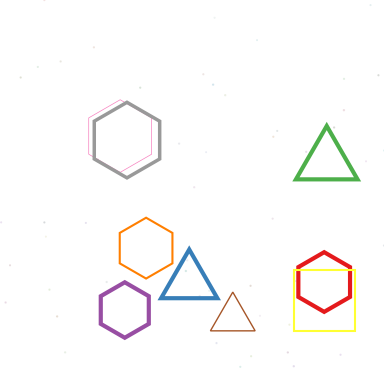[{"shape": "hexagon", "thickness": 3, "radius": 0.39, "center": [0.842, 0.267]}, {"shape": "triangle", "thickness": 3, "radius": 0.42, "center": [0.492, 0.268]}, {"shape": "triangle", "thickness": 3, "radius": 0.46, "center": [0.849, 0.58]}, {"shape": "hexagon", "thickness": 3, "radius": 0.36, "center": [0.324, 0.195]}, {"shape": "hexagon", "thickness": 1.5, "radius": 0.4, "center": [0.379, 0.355]}, {"shape": "square", "thickness": 1.5, "radius": 0.39, "center": [0.843, 0.22]}, {"shape": "triangle", "thickness": 1, "radius": 0.34, "center": [0.605, 0.174]}, {"shape": "hexagon", "thickness": 0.5, "radius": 0.47, "center": [0.312, 0.647]}, {"shape": "hexagon", "thickness": 2.5, "radius": 0.49, "center": [0.33, 0.636]}]